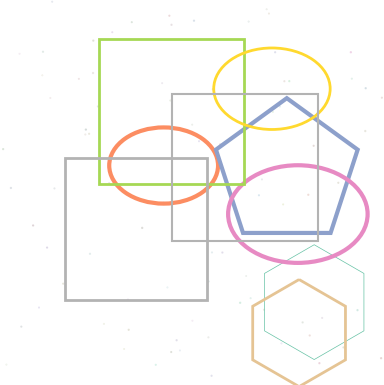[{"shape": "hexagon", "thickness": 0.5, "radius": 0.75, "center": [0.816, 0.215]}, {"shape": "oval", "thickness": 3, "radius": 0.71, "center": [0.425, 0.57]}, {"shape": "pentagon", "thickness": 3, "radius": 0.97, "center": [0.745, 0.551]}, {"shape": "oval", "thickness": 3, "radius": 0.91, "center": [0.774, 0.444]}, {"shape": "square", "thickness": 2, "radius": 0.95, "center": [0.446, 0.71]}, {"shape": "oval", "thickness": 2, "radius": 0.76, "center": [0.706, 0.77]}, {"shape": "hexagon", "thickness": 2, "radius": 0.7, "center": [0.777, 0.135]}, {"shape": "square", "thickness": 2, "radius": 0.93, "center": [0.353, 0.405]}, {"shape": "square", "thickness": 1.5, "radius": 0.95, "center": [0.637, 0.565]}]